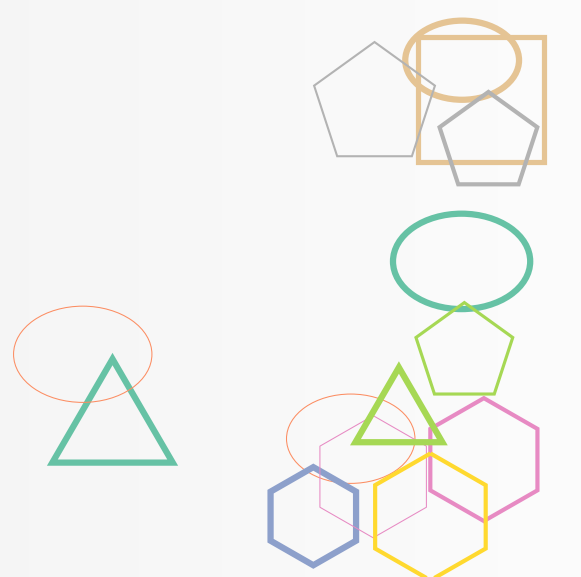[{"shape": "oval", "thickness": 3, "radius": 0.59, "center": [0.794, 0.546]}, {"shape": "triangle", "thickness": 3, "radius": 0.6, "center": [0.194, 0.258]}, {"shape": "oval", "thickness": 0.5, "radius": 0.55, "center": [0.603, 0.239]}, {"shape": "oval", "thickness": 0.5, "radius": 0.6, "center": [0.142, 0.386]}, {"shape": "hexagon", "thickness": 3, "radius": 0.42, "center": [0.539, 0.105]}, {"shape": "hexagon", "thickness": 0.5, "radius": 0.53, "center": [0.642, 0.174]}, {"shape": "hexagon", "thickness": 2, "radius": 0.53, "center": [0.832, 0.203]}, {"shape": "triangle", "thickness": 3, "radius": 0.43, "center": [0.686, 0.277]}, {"shape": "pentagon", "thickness": 1.5, "radius": 0.44, "center": [0.799, 0.388]}, {"shape": "hexagon", "thickness": 2, "radius": 0.55, "center": [0.741, 0.104]}, {"shape": "oval", "thickness": 3, "radius": 0.49, "center": [0.795, 0.895]}, {"shape": "square", "thickness": 2.5, "radius": 0.54, "center": [0.828, 0.827]}, {"shape": "pentagon", "thickness": 2, "radius": 0.44, "center": [0.84, 0.751]}, {"shape": "pentagon", "thickness": 1, "radius": 0.55, "center": [0.644, 0.817]}]